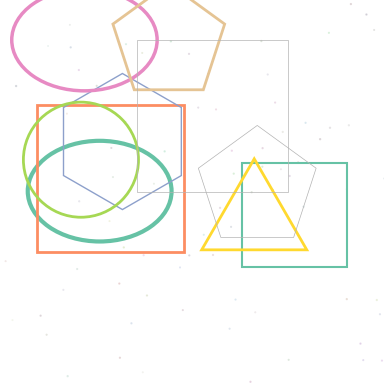[{"shape": "square", "thickness": 1.5, "radius": 0.68, "center": [0.765, 0.442]}, {"shape": "oval", "thickness": 3, "radius": 0.93, "center": [0.259, 0.504]}, {"shape": "square", "thickness": 2, "radius": 0.95, "center": [0.287, 0.537]}, {"shape": "hexagon", "thickness": 1, "radius": 0.88, "center": [0.318, 0.632]}, {"shape": "oval", "thickness": 2.5, "radius": 0.94, "center": [0.219, 0.896]}, {"shape": "circle", "thickness": 2, "radius": 0.75, "center": [0.21, 0.585]}, {"shape": "triangle", "thickness": 2, "radius": 0.79, "center": [0.66, 0.43]}, {"shape": "pentagon", "thickness": 2, "radius": 0.76, "center": [0.438, 0.89]}, {"shape": "square", "thickness": 0.5, "radius": 0.98, "center": [0.552, 0.699]}, {"shape": "pentagon", "thickness": 0.5, "radius": 0.8, "center": [0.668, 0.513]}]